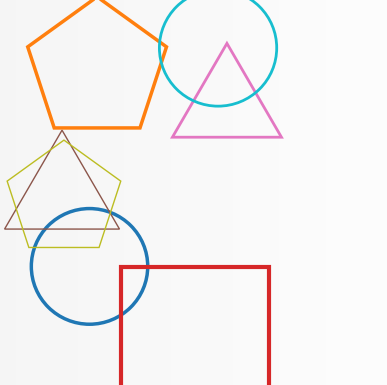[{"shape": "circle", "thickness": 2.5, "radius": 0.75, "center": [0.231, 0.308]}, {"shape": "pentagon", "thickness": 2.5, "radius": 0.94, "center": [0.251, 0.82]}, {"shape": "square", "thickness": 3, "radius": 0.96, "center": [0.503, 0.116]}, {"shape": "triangle", "thickness": 1, "radius": 0.86, "center": [0.16, 0.491]}, {"shape": "triangle", "thickness": 2, "radius": 0.81, "center": [0.586, 0.725]}, {"shape": "pentagon", "thickness": 1, "radius": 0.77, "center": [0.165, 0.482]}, {"shape": "circle", "thickness": 2, "radius": 0.76, "center": [0.563, 0.876]}]